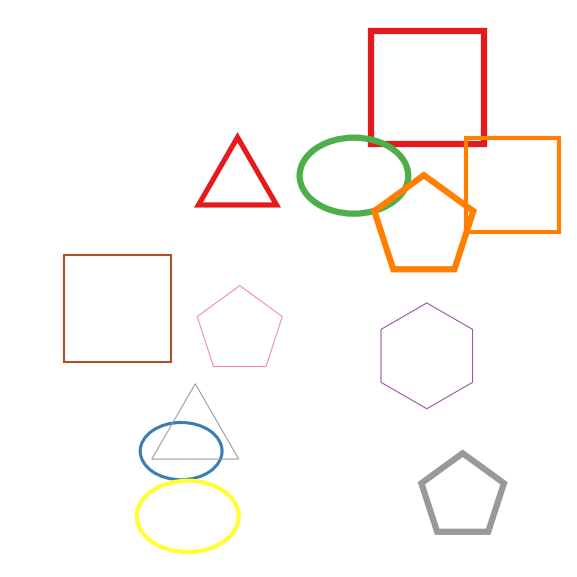[{"shape": "triangle", "thickness": 2.5, "radius": 0.39, "center": [0.411, 0.683]}, {"shape": "square", "thickness": 3, "radius": 0.49, "center": [0.74, 0.847]}, {"shape": "oval", "thickness": 1.5, "radius": 0.35, "center": [0.314, 0.218]}, {"shape": "oval", "thickness": 3, "radius": 0.47, "center": [0.613, 0.695]}, {"shape": "hexagon", "thickness": 0.5, "radius": 0.46, "center": [0.739, 0.383]}, {"shape": "pentagon", "thickness": 3, "radius": 0.45, "center": [0.734, 0.606]}, {"shape": "square", "thickness": 2, "radius": 0.4, "center": [0.887, 0.679]}, {"shape": "oval", "thickness": 2, "radius": 0.44, "center": [0.325, 0.105]}, {"shape": "square", "thickness": 1, "radius": 0.46, "center": [0.203, 0.464]}, {"shape": "pentagon", "thickness": 0.5, "radius": 0.39, "center": [0.415, 0.427]}, {"shape": "triangle", "thickness": 0.5, "radius": 0.43, "center": [0.338, 0.248]}, {"shape": "pentagon", "thickness": 3, "radius": 0.38, "center": [0.801, 0.139]}]